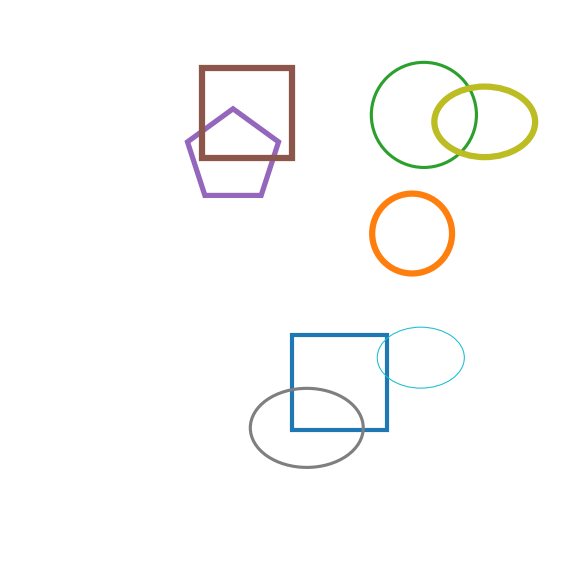[{"shape": "square", "thickness": 2, "radius": 0.41, "center": [0.587, 0.337]}, {"shape": "circle", "thickness": 3, "radius": 0.35, "center": [0.714, 0.595]}, {"shape": "circle", "thickness": 1.5, "radius": 0.46, "center": [0.734, 0.8]}, {"shape": "pentagon", "thickness": 2.5, "radius": 0.41, "center": [0.403, 0.728]}, {"shape": "square", "thickness": 3, "radius": 0.39, "center": [0.428, 0.804]}, {"shape": "oval", "thickness": 1.5, "radius": 0.49, "center": [0.531, 0.258]}, {"shape": "oval", "thickness": 3, "radius": 0.44, "center": [0.839, 0.788]}, {"shape": "oval", "thickness": 0.5, "radius": 0.38, "center": [0.729, 0.38]}]